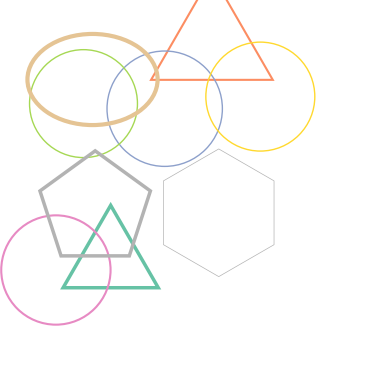[{"shape": "triangle", "thickness": 2.5, "radius": 0.71, "center": [0.287, 0.324]}, {"shape": "triangle", "thickness": 1.5, "radius": 0.91, "center": [0.55, 0.884]}, {"shape": "circle", "thickness": 1, "radius": 0.75, "center": [0.428, 0.718]}, {"shape": "circle", "thickness": 1.5, "radius": 0.71, "center": [0.145, 0.299]}, {"shape": "circle", "thickness": 1, "radius": 0.7, "center": [0.217, 0.731]}, {"shape": "circle", "thickness": 1, "radius": 0.71, "center": [0.676, 0.749]}, {"shape": "oval", "thickness": 3, "radius": 0.85, "center": [0.24, 0.793]}, {"shape": "pentagon", "thickness": 2.5, "radius": 0.75, "center": [0.247, 0.457]}, {"shape": "hexagon", "thickness": 0.5, "radius": 0.83, "center": [0.568, 0.447]}]